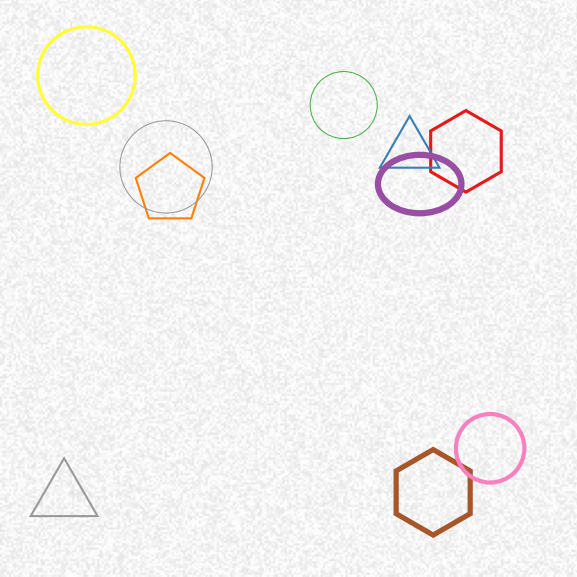[{"shape": "hexagon", "thickness": 1.5, "radius": 0.35, "center": [0.807, 0.737]}, {"shape": "triangle", "thickness": 1, "radius": 0.3, "center": [0.709, 0.739]}, {"shape": "circle", "thickness": 0.5, "radius": 0.29, "center": [0.595, 0.817]}, {"shape": "oval", "thickness": 3, "radius": 0.36, "center": [0.727, 0.68]}, {"shape": "pentagon", "thickness": 1, "radius": 0.31, "center": [0.295, 0.672]}, {"shape": "circle", "thickness": 1.5, "radius": 0.42, "center": [0.15, 0.868]}, {"shape": "hexagon", "thickness": 2.5, "radius": 0.37, "center": [0.75, 0.147]}, {"shape": "circle", "thickness": 2, "radius": 0.3, "center": [0.849, 0.223]}, {"shape": "circle", "thickness": 0.5, "radius": 0.4, "center": [0.288, 0.71]}, {"shape": "triangle", "thickness": 1, "radius": 0.33, "center": [0.111, 0.139]}]